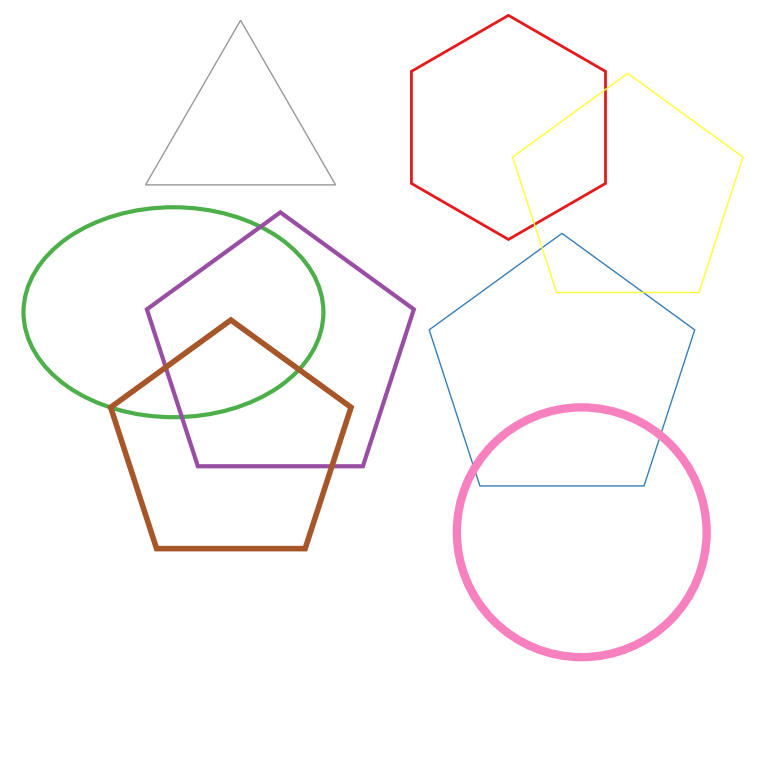[{"shape": "hexagon", "thickness": 1, "radius": 0.73, "center": [0.66, 0.835]}, {"shape": "pentagon", "thickness": 0.5, "radius": 0.91, "center": [0.73, 0.516]}, {"shape": "oval", "thickness": 1.5, "radius": 0.97, "center": [0.225, 0.595]}, {"shape": "pentagon", "thickness": 1.5, "radius": 0.91, "center": [0.364, 0.542]}, {"shape": "pentagon", "thickness": 0.5, "radius": 0.79, "center": [0.815, 0.747]}, {"shape": "pentagon", "thickness": 2, "radius": 0.82, "center": [0.3, 0.42]}, {"shape": "circle", "thickness": 3, "radius": 0.81, "center": [0.755, 0.309]}, {"shape": "triangle", "thickness": 0.5, "radius": 0.71, "center": [0.312, 0.831]}]